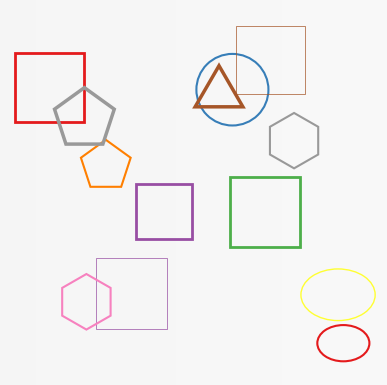[{"shape": "square", "thickness": 2, "radius": 0.45, "center": [0.127, 0.772]}, {"shape": "oval", "thickness": 1.5, "radius": 0.34, "center": [0.886, 0.109]}, {"shape": "circle", "thickness": 1.5, "radius": 0.46, "center": [0.6, 0.767]}, {"shape": "square", "thickness": 2, "radius": 0.45, "center": [0.684, 0.449]}, {"shape": "square", "thickness": 2, "radius": 0.36, "center": [0.423, 0.45]}, {"shape": "square", "thickness": 0.5, "radius": 0.46, "center": [0.339, 0.237]}, {"shape": "pentagon", "thickness": 1.5, "radius": 0.34, "center": [0.273, 0.569]}, {"shape": "oval", "thickness": 1, "radius": 0.48, "center": [0.872, 0.234]}, {"shape": "square", "thickness": 0.5, "radius": 0.44, "center": [0.698, 0.845]}, {"shape": "triangle", "thickness": 2.5, "radius": 0.36, "center": [0.565, 0.758]}, {"shape": "hexagon", "thickness": 1.5, "radius": 0.36, "center": [0.223, 0.216]}, {"shape": "hexagon", "thickness": 1.5, "radius": 0.36, "center": [0.759, 0.635]}, {"shape": "pentagon", "thickness": 2.5, "radius": 0.41, "center": [0.218, 0.691]}]